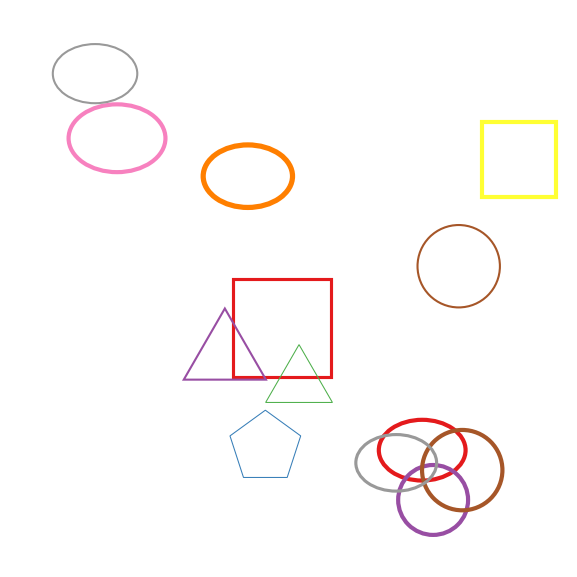[{"shape": "oval", "thickness": 2, "radius": 0.38, "center": [0.731, 0.22]}, {"shape": "square", "thickness": 1.5, "radius": 0.42, "center": [0.488, 0.431]}, {"shape": "pentagon", "thickness": 0.5, "radius": 0.32, "center": [0.459, 0.224]}, {"shape": "triangle", "thickness": 0.5, "radius": 0.33, "center": [0.518, 0.336]}, {"shape": "circle", "thickness": 2, "radius": 0.3, "center": [0.75, 0.133]}, {"shape": "triangle", "thickness": 1, "radius": 0.41, "center": [0.389, 0.383]}, {"shape": "oval", "thickness": 2.5, "radius": 0.39, "center": [0.429, 0.694]}, {"shape": "square", "thickness": 2, "radius": 0.32, "center": [0.899, 0.722]}, {"shape": "circle", "thickness": 1, "radius": 0.36, "center": [0.794, 0.538]}, {"shape": "circle", "thickness": 2, "radius": 0.35, "center": [0.8, 0.185]}, {"shape": "oval", "thickness": 2, "radius": 0.42, "center": [0.203, 0.76]}, {"shape": "oval", "thickness": 1.5, "radius": 0.35, "center": [0.686, 0.198]}, {"shape": "oval", "thickness": 1, "radius": 0.37, "center": [0.165, 0.872]}]